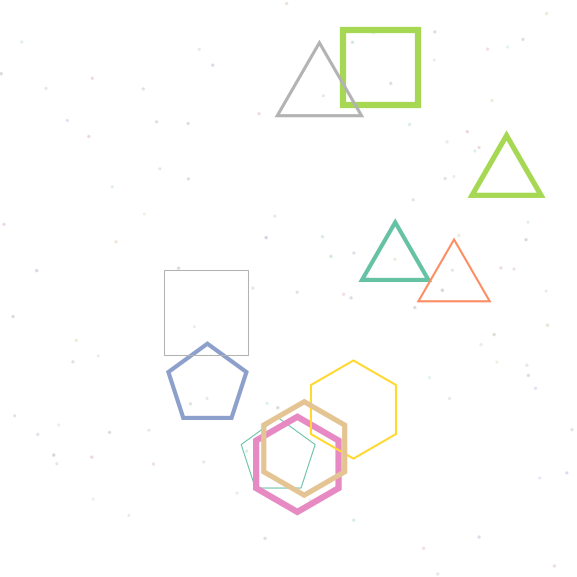[{"shape": "pentagon", "thickness": 0.5, "radius": 0.34, "center": [0.482, 0.209]}, {"shape": "triangle", "thickness": 2, "radius": 0.33, "center": [0.684, 0.548]}, {"shape": "triangle", "thickness": 1, "radius": 0.36, "center": [0.786, 0.513]}, {"shape": "pentagon", "thickness": 2, "radius": 0.36, "center": [0.359, 0.333]}, {"shape": "hexagon", "thickness": 3, "radius": 0.41, "center": [0.515, 0.195]}, {"shape": "square", "thickness": 3, "radius": 0.33, "center": [0.659, 0.882]}, {"shape": "triangle", "thickness": 2.5, "radius": 0.35, "center": [0.877, 0.695]}, {"shape": "hexagon", "thickness": 1, "radius": 0.42, "center": [0.612, 0.29]}, {"shape": "hexagon", "thickness": 2.5, "radius": 0.4, "center": [0.527, 0.223]}, {"shape": "triangle", "thickness": 1.5, "radius": 0.42, "center": [0.553, 0.841]}, {"shape": "square", "thickness": 0.5, "radius": 0.37, "center": [0.357, 0.458]}]